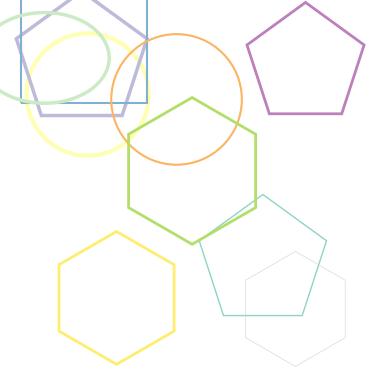[{"shape": "pentagon", "thickness": 1, "radius": 0.87, "center": [0.683, 0.321]}, {"shape": "circle", "thickness": 3, "radius": 0.79, "center": [0.228, 0.755]}, {"shape": "pentagon", "thickness": 2.5, "radius": 0.89, "center": [0.212, 0.844]}, {"shape": "square", "thickness": 1.5, "radius": 0.82, "center": [0.219, 0.896]}, {"shape": "circle", "thickness": 1.5, "radius": 0.85, "center": [0.459, 0.742]}, {"shape": "hexagon", "thickness": 2, "radius": 0.95, "center": [0.499, 0.556]}, {"shape": "hexagon", "thickness": 0.5, "radius": 0.75, "center": [0.767, 0.198]}, {"shape": "pentagon", "thickness": 2, "radius": 0.8, "center": [0.794, 0.834]}, {"shape": "oval", "thickness": 2.5, "radius": 0.84, "center": [0.115, 0.85]}, {"shape": "hexagon", "thickness": 2, "radius": 0.86, "center": [0.303, 0.226]}]